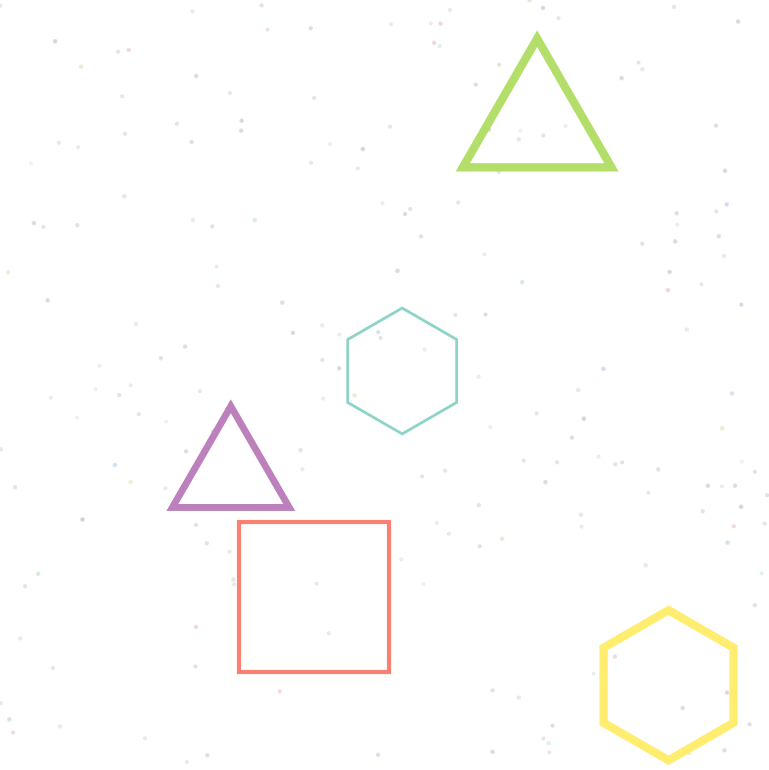[{"shape": "hexagon", "thickness": 1, "radius": 0.41, "center": [0.522, 0.518]}, {"shape": "square", "thickness": 1.5, "radius": 0.49, "center": [0.408, 0.225]}, {"shape": "triangle", "thickness": 3, "radius": 0.56, "center": [0.698, 0.838]}, {"shape": "triangle", "thickness": 2.5, "radius": 0.44, "center": [0.3, 0.385]}, {"shape": "hexagon", "thickness": 3, "radius": 0.49, "center": [0.868, 0.11]}]